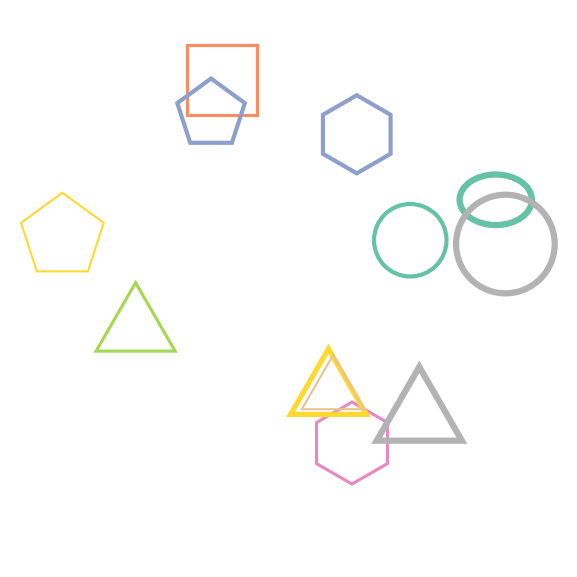[{"shape": "oval", "thickness": 3, "radius": 0.31, "center": [0.858, 0.653]}, {"shape": "circle", "thickness": 2, "radius": 0.31, "center": [0.71, 0.583]}, {"shape": "square", "thickness": 1.5, "radius": 0.3, "center": [0.384, 0.861]}, {"shape": "pentagon", "thickness": 2, "radius": 0.31, "center": [0.365, 0.802]}, {"shape": "hexagon", "thickness": 2, "radius": 0.34, "center": [0.618, 0.767]}, {"shape": "hexagon", "thickness": 1.5, "radius": 0.36, "center": [0.61, 0.232]}, {"shape": "triangle", "thickness": 1.5, "radius": 0.4, "center": [0.235, 0.431]}, {"shape": "pentagon", "thickness": 1, "radius": 0.38, "center": [0.108, 0.59]}, {"shape": "triangle", "thickness": 2.5, "radius": 0.38, "center": [0.569, 0.319]}, {"shape": "triangle", "thickness": 1, "radius": 0.31, "center": [0.577, 0.322]}, {"shape": "circle", "thickness": 3, "radius": 0.43, "center": [0.875, 0.577]}, {"shape": "triangle", "thickness": 3, "radius": 0.43, "center": [0.726, 0.279]}]